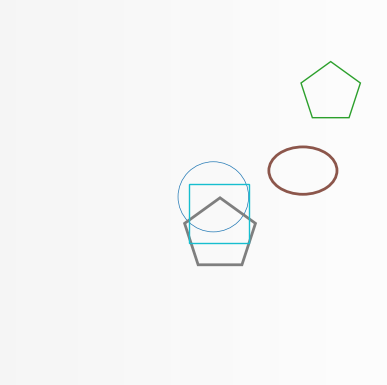[{"shape": "circle", "thickness": 0.5, "radius": 0.46, "center": [0.551, 0.489]}, {"shape": "pentagon", "thickness": 1, "radius": 0.4, "center": [0.853, 0.759]}, {"shape": "oval", "thickness": 2, "radius": 0.44, "center": [0.782, 0.557]}, {"shape": "pentagon", "thickness": 2, "radius": 0.48, "center": [0.568, 0.39]}, {"shape": "square", "thickness": 1, "radius": 0.39, "center": [0.564, 0.445]}]